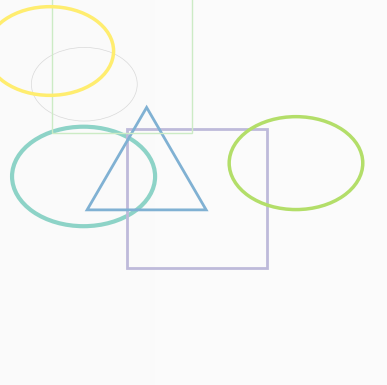[{"shape": "oval", "thickness": 3, "radius": 0.92, "center": [0.216, 0.542]}, {"shape": "square", "thickness": 2, "radius": 0.9, "center": [0.509, 0.485]}, {"shape": "triangle", "thickness": 2, "radius": 0.89, "center": [0.378, 0.544]}, {"shape": "oval", "thickness": 2.5, "radius": 0.86, "center": [0.764, 0.576]}, {"shape": "oval", "thickness": 0.5, "radius": 0.68, "center": [0.218, 0.781]}, {"shape": "square", "thickness": 1, "radius": 0.9, "center": [0.314, 0.835]}, {"shape": "oval", "thickness": 2.5, "radius": 0.82, "center": [0.129, 0.867]}]